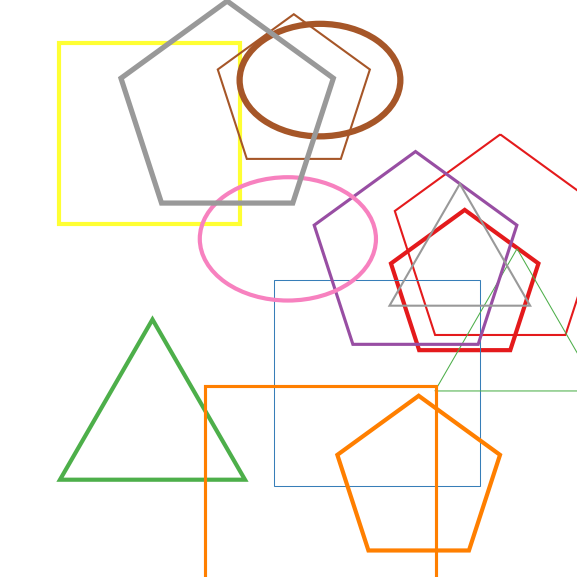[{"shape": "pentagon", "thickness": 2, "radius": 0.67, "center": [0.805, 0.501]}, {"shape": "pentagon", "thickness": 1, "radius": 0.96, "center": [0.866, 0.574]}, {"shape": "square", "thickness": 0.5, "radius": 0.89, "center": [0.653, 0.336]}, {"shape": "triangle", "thickness": 0.5, "radius": 0.82, "center": [0.895, 0.404]}, {"shape": "triangle", "thickness": 2, "radius": 0.92, "center": [0.264, 0.261]}, {"shape": "pentagon", "thickness": 1.5, "radius": 0.92, "center": [0.72, 0.552]}, {"shape": "pentagon", "thickness": 2, "radius": 0.74, "center": [0.725, 0.166]}, {"shape": "square", "thickness": 1.5, "radius": 1.0, "center": [0.555, 0.132]}, {"shape": "square", "thickness": 2, "radius": 0.78, "center": [0.259, 0.767]}, {"shape": "oval", "thickness": 3, "radius": 0.7, "center": [0.554, 0.86]}, {"shape": "pentagon", "thickness": 1, "radius": 0.69, "center": [0.509, 0.836]}, {"shape": "oval", "thickness": 2, "radius": 0.76, "center": [0.498, 0.586]}, {"shape": "pentagon", "thickness": 2.5, "radius": 0.97, "center": [0.393, 0.804]}, {"shape": "triangle", "thickness": 1, "radius": 0.7, "center": [0.796, 0.54]}]